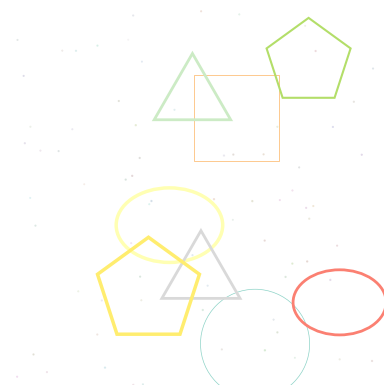[{"shape": "circle", "thickness": 0.5, "radius": 0.71, "center": [0.663, 0.107]}, {"shape": "oval", "thickness": 2.5, "radius": 0.69, "center": [0.44, 0.415]}, {"shape": "oval", "thickness": 2, "radius": 0.6, "center": [0.882, 0.215]}, {"shape": "square", "thickness": 0.5, "radius": 0.56, "center": [0.615, 0.693]}, {"shape": "pentagon", "thickness": 1.5, "radius": 0.57, "center": [0.802, 0.839]}, {"shape": "triangle", "thickness": 2, "radius": 0.59, "center": [0.522, 0.284]}, {"shape": "triangle", "thickness": 2, "radius": 0.57, "center": [0.5, 0.746]}, {"shape": "pentagon", "thickness": 2.5, "radius": 0.7, "center": [0.386, 0.245]}]